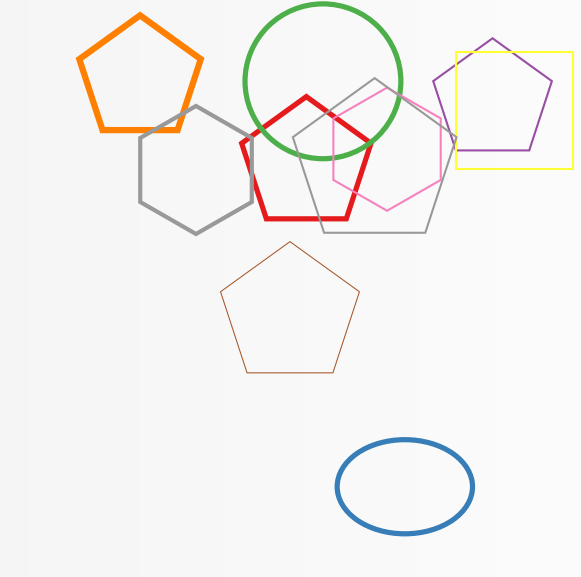[{"shape": "pentagon", "thickness": 2.5, "radius": 0.58, "center": [0.527, 0.715]}, {"shape": "oval", "thickness": 2.5, "radius": 0.58, "center": [0.697, 0.156]}, {"shape": "circle", "thickness": 2.5, "radius": 0.67, "center": [0.556, 0.858]}, {"shape": "pentagon", "thickness": 1, "radius": 0.54, "center": [0.847, 0.826]}, {"shape": "pentagon", "thickness": 3, "radius": 0.55, "center": [0.241, 0.863]}, {"shape": "square", "thickness": 1, "radius": 0.5, "center": [0.885, 0.808]}, {"shape": "pentagon", "thickness": 0.5, "radius": 0.63, "center": [0.499, 0.455]}, {"shape": "hexagon", "thickness": 1, "radius": 0.53, "center": [0.666, 0.741]}, {"shape": "hexagon", "thickness": 2, "radius": 0.55, "center": [0.337, 0.705]}, {"shape": "pentagon", "thickness": 1, "radius": 0.74, "center": [0.645, 0.716]}]